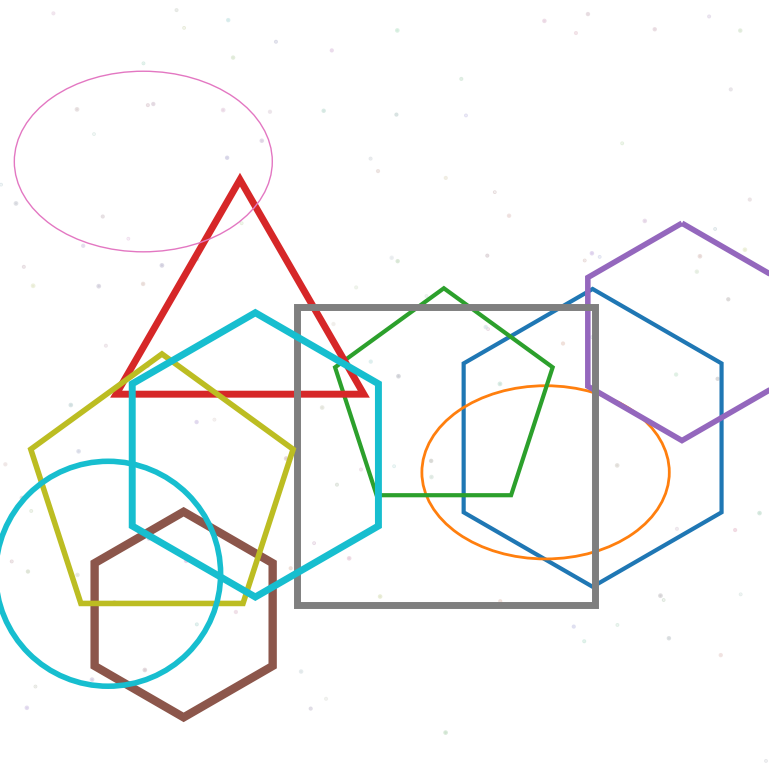[{"shape": "hexagon", "thickness": 1.5, "radius": 0.97, "center": [0.77, 0.431]}, {"shape": "oval", "thickness": 1, "radius": 0.8, "center": [0.709, 0.387]}, {"shape": "pentagon", "thickness": 1.5, "radius": 0.74, "center": [0.576, 0.477]}, {"shape": "triangle", "thickness": 2.5, "radius": 0.93, "center": [0.312, 0.581]}, {"shape": "hexagon", "thickness": 2, "radius": 0.71, "center": [0.886, 0.569]}, {"shape": "hexagon", "thickness": 3, "radius": 0.67, "center": [0.238, 0.202]}, {"shape": "oval", "thickness": 0.5, "radius": 0.84, "center": [0.186, 0.79]}, {"shape": "square", "thickness": 2.5, "radius": 0.97, "center": [0.579, 0.408]}, {"shape": "pentagon", "thickness": 2, "radius": 0.9, "center": [0.21, 0.361]}, {"shape": "hexagon", "thickness": 2.5, "radius": 0.92, "center": [0.332, 0.409]}, {"shape": "circle", "thickness": 2, "radius": 0.73, "center": [0.14, 0.255]}]